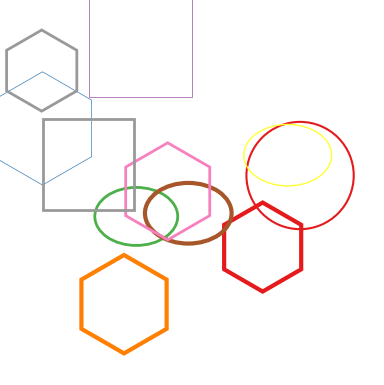[{"shape": "hexagon", "thickness": 3, "radius": 0.58, "center": [0.682, 0.358]}, {"shape": "circle", "thickness": 1.5, "radius": 0.7, "center": [0.779, 0.544]}, {"shape": "hexagon", "thickness": 0.5, "radius": 0.74, "center": [0.11, 0.666]}, {"shape": "oval", "thickness": 2, "radius": 0.54, "center": [0.354, 0.438]}, {"shape": "square", "thickness": 0.5, "radius": 0.66, "center": [0.365, 0.88]}, {"shape": "hexagon", "thickness": 3, "radius": 0.64, "center": [0.322, 0.21]}, {"shape": "oval", "thickness": 1, "radius": 0.57, "center": [0.747, 0.597]}, {"shape": "oval", "thickness": 3, "radius": 0.56, "center": [0.489, 0.446]}, {"shape": "hexagon", "thickness": 2, "radius": 0.63, "center": [0.436, 0.503]}, {"shape": "square", "thickness": 2, "radius": 0.59, "center": [0.229, 0.573]}, {"shape": "hexagon", "thickness": 2, "radius": 0.53, "center": [0.108, 0.817]}]